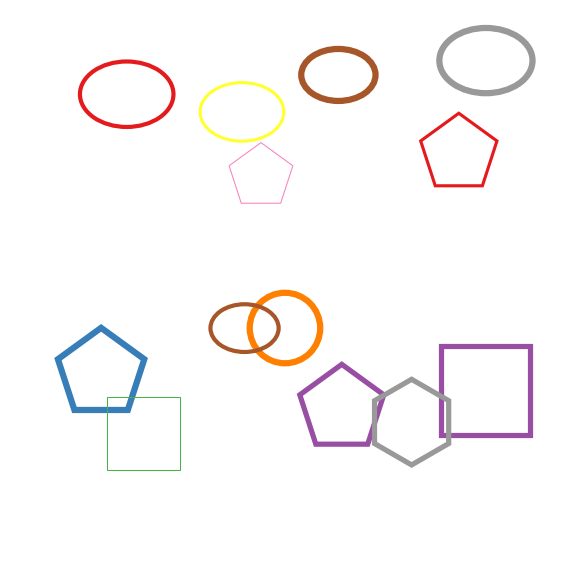[{"shape": "pentagon", "thickness": 1.5, "radius": 0.35, "center": [0.794, 0.734]}, {"shape": "oval", "thickness": 2, "radius": 0.4, "center": [0.219, 0.836]}, {"shape": "pentagon", "thickness": 3, "radius": 0.39, "center": [0.175, 0.353]}, {"shape": "square", "thickness": 0.5, "radius": 0.32, "center": [0.249, 0.248]}, {"shape": "pentagon", "thickness": 2.5, "radius": 0.38, "center": [0.592, 0.292]}, {"shape": "square", "thickness": 2.5, "radius": 0.39, "center": [0.84, 0.323]}, {"shape": "circle", "thickness": 3, "radius": 0.31, "center": [0.493, 0.431]}, {"shape": "oval", "thickness": 1.5, "radius": 0.36, "center": [0.419, 0.805]}, {"shape": "oval", "thickness": 2, "radius": 0.3, "center": [0.423, 0.431]}, {"shape": "oval", "thickness": 3, "radius": 0.32, "center": [0.586, 0.869]}, {"shape": "pentagon", "thickness": 0.5, "radius": 0.29, "center": [0.452, 0.694]}, {"shape": "hexagon", "thickness": 2.5, "radius": 0.37, "center": [0.713, 0.268]}, {"shape": "oval", "thickness": 3, "radius": 0.4, "center": [0.841, 0.894]}]